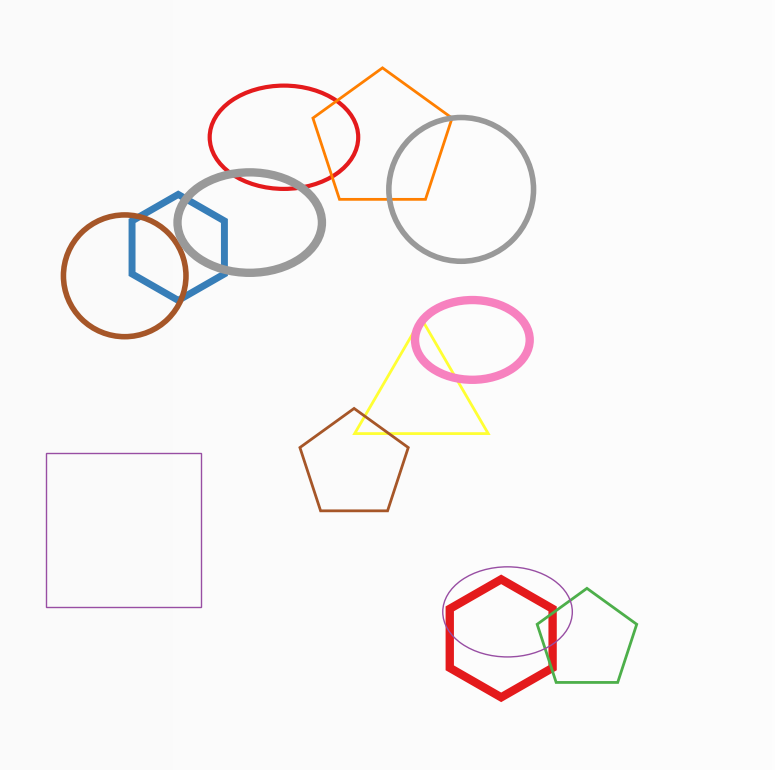[{"shape": "hexagon", "thickness": 3, "radius": 0.38, "center": [0.647, 0.171]}, {"shape": "oval", "thickness": 1.5, "radius": 0.48, "center": [0.366, 0.822]}, {"shape": "hexagon", "thickness": 2.5, "radius": 0.34, "center": [0.23, 0.679]}, {"shape": "pentagon", "thickness": 1, "radius": 0.34, "center": [0.757, 0.168]}, {"shape": "oval", "thickness": 0.5, "radius": 0.42, "center": [0.655, 0.205]}, {"shape": "square", "thickness": 0.5, "radius": 0.5, "center": [0.159, 0.312]}, {"shape": "pentagon", "thickness": 1, "radius": 0.47, "center": [0.494, 0.817]}, {"shape": "triangle", "thickness": 1, "radius": 0.5, "center": [0.544, 0.487]}, {"shape": "pentagon", "thickness": 1, "radius": 0.37, "center": [0.457, 0.396]}, {"shape": "circle", "thickness": 2, "radius": 0.4, "center": [0.161, 0.642]}, {"shape": "oval", "thickness": 3, "radius": 0.37, "center": [0.61, 0.559]}, {"shape": "oval", "thickness": 3, "radius": 0.47, "center": [0.322, 0.711]}, {"shape": "circle", "thickness": 2, "radius": 0.47, "center": [0.595, 0.754]}]